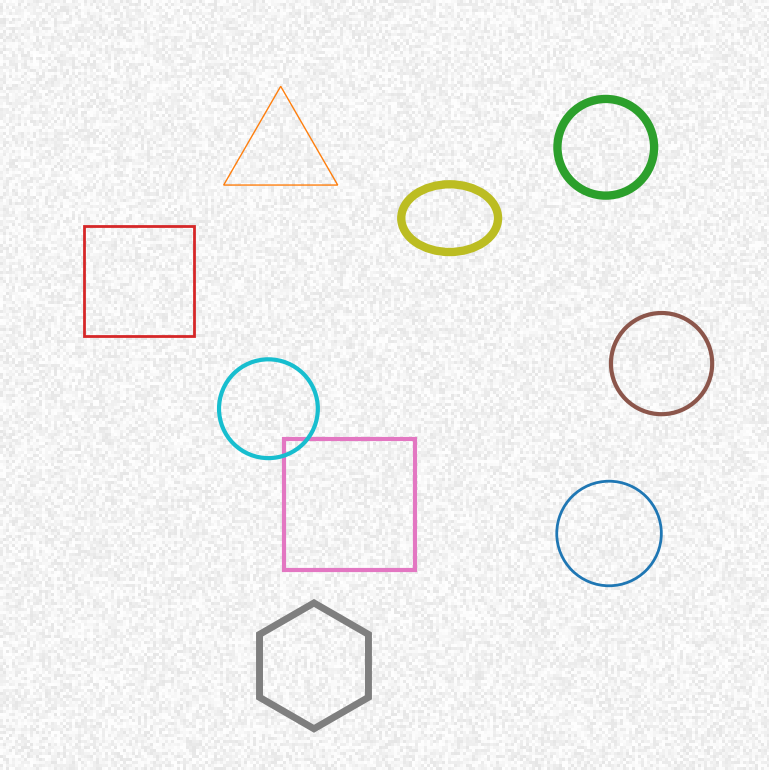[{"shape": "circle", "thickness": 1, "radius": 0.34, "center": [0.791, 0.307]}, {"shape": "triangle", "thickness": 0.5, "radius": 0.43, "center": [0.365, 0.802]}, {"shape": "circle", "thickness": 3, "radius": 0.31, "center": [0.787, 0.809]}, {"shape": "square", "thickness": 1, "radius": 0.36, "center": [0.18, 0.635]}, {"shape": "circle", "thickness": 1.5, "radius": 0.33, "center": [0.859, 0.528]}, {"shape": "square", "thickness": 1.5, "radius": 0.43, "center": [0.454, 0.345]}, {"shape": "hexagon", "thickness": 2.5, "radius": 0.41, "center": [0.408, 0.135]}, {"shape": "oval", "thickness": 3, "radius": 0.31, "center": [0.584, 0.717]}, {"shape": "circle", "thickness": 1.5, "radius": 0.32, "center": [0.349, 0.469]}]